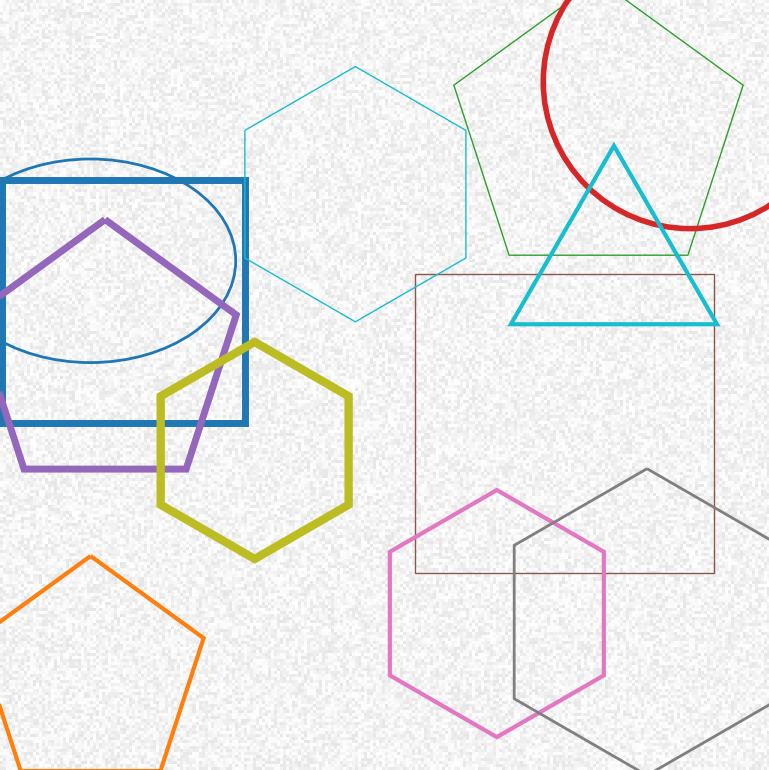[{"shape": "square", "thickness": 2.5, "radius": 0.79, "center": [0.16, 0.608]}, {"shape": "oval", "thickness": 1, "radius": 0.94, "center": [0.117, 0.661]}, {"shape": "pentagon", "thickness": 1.5, "radius": 0.77, "center": [0.118, 0.124]}, {"shape": "pentagon", "thickness": 0.5, "radius": 0.99, "center": [0.777, 0.828]}, {"shape": "circle", "thickness": 2, "radius": 0.95, "center": [0.896, 0.894]}, {"shape": "pentagon", "thickness": 2.5, "radius": 0.9, "center": [0.136, 0.536]}, {"shape": "square", "thickness": 0.5, "radius": 0.97, "center": [0.734, 0.45]}, {"shape": "hexagon", "thickness": 1.5, "radius": 0.8, "center": [0.645, 0.203]}, {"shape": "hexagon", "thickness": 1, "radius": 1.0, "center": [0.84, 0.192]}, {"shape": "hexagon", "thickness": 3, "radius": 0.7, "center": [0.331, 0.415]}, {"shape": "hexagon", "thickness": 0.5, "radius": 0.83, "center": [0.462, 0.748]}, {"shape": "triangle", "thickness": 1.5, "radius": 0.77, "center": [0.797, 0.656]}]